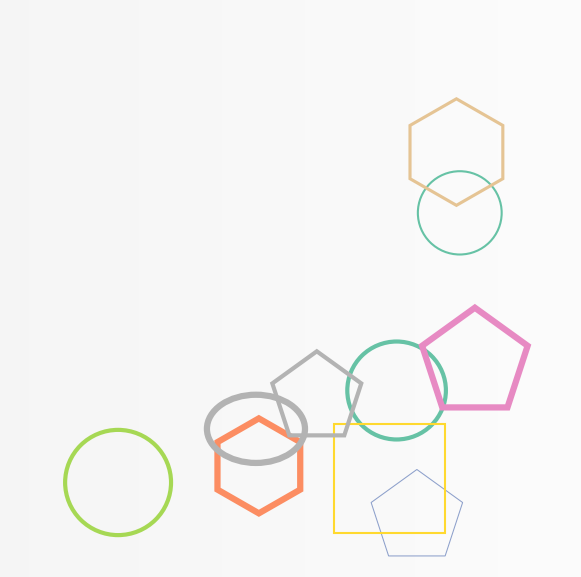[{"shape": "circle", "thickness": 1, "radius": 0.36, "center": [0.791, 0.631]}, {"shape": "circle", "thickness": 2, "radius": 0.42, "center": [0.682, 0.323]}, {"shape": "hexagon", "thickness": 3, "radius": 0.41, "center": [0.445, 0.192]}, {"shape": "pentagon", "thickness": 0.5, "radius": 0.41, "center": [0.717, 0.103]}, {"shape": "pentagon", "thickness": 3, "radius": 0.48, "center": [0.817, 0.371]}, {"shape": "circle", "thickness": 2, "radius": 0.46, "center": [0.203, 0.164]}, {"shape": "square", "thickness": 1, "radius": 0.47, "center": [0.67, 0.17]}, {"shape": "hexagon", "thickness": 1.5, "radius": 0.46, "center": [0.785, 0.736]}, {"shape": "pentagon", "thickness": 2, "radius": 0.4, "center": [0.545, 0.31]}, {"shape": "oval", "thickness": 3, "radius": 0.42, "center": [0.44, 0.257]}]